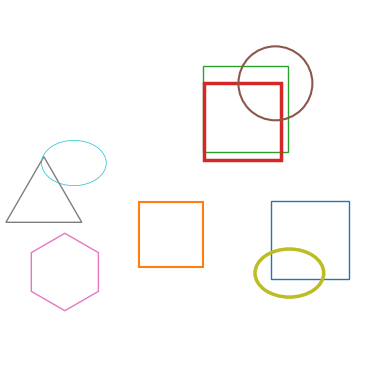[{"shape": "square", "thickness": 1, "radius": 0.51, "center": [0.806, 0.376]}, {"shape": "square", "thickness": 1.5, "radius": 0.42, "center": [0.444, 0.391]}, {"shape": "square", "thickness": 1, "radius": 0.56, "center": [0.638, 0.717]}, {"shape": "square", "thickness": 2.5, "radius": 0.5, "center": [0.631, 0.685]}, {"shape": "circle", "thickness": 1.5, "radius": 0.48, "center": [0.715, 0.784]}, {"shape": "hexagon", "thickness": 1, "radius": 0.5, "center": [0.168, 0.294]}, {"shape": "triangle", "thickness": 1, "radius": 0.57, "center": [0.114, 0.479]}, {"shape": "oval", "thickness": 2.5, "radius": 0.45, "center": [0.752, 0.291]}, {"shape": "oval", "thickness": 0.5, "radius": 0.42, "center": [0.192, 0.577]}]